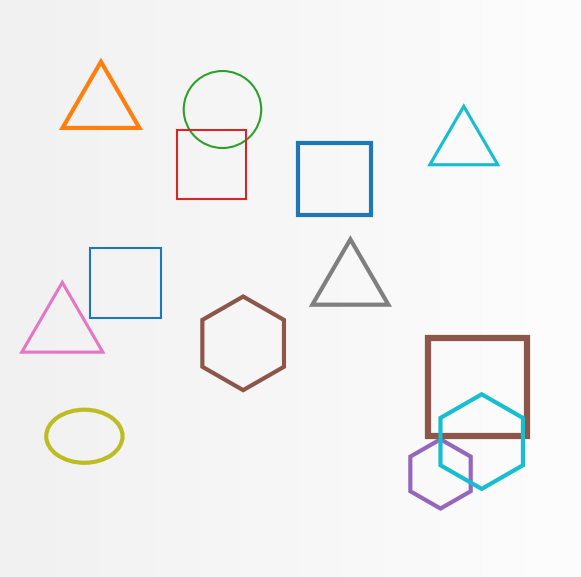[{"shape": "square", "thickness": 2, "radius": 0.31, "center": [0.576, 0.689]}, {"shape": "square", "thickness": 1, "radius": 0.3, "center": [0.216, 0.509]}, {"shape": "triangle", "thickness": 2, "radius": 0.38, "center": [0.174, 0.816]}, {"shape": "circle", "thickness": 1, "radius": 0.33, "center": [0.383, 0.81]}, {"shape": "square", "thickness": 1, "radius": 0.3, "center": [0.364, 0.715]}, {"shape": "hexagon", "thickness": 2, "radius": 0.3, "center": [0.758, 0.178]}, {"shape": "square", "thickness": 3, "radius": 0.43, "center": [0.822, 0.329]}, {"shape": "hexagon", "thickness": 2, "radius": 0.41, "center": [0.418, 0.405]}, {"shape": "triangle", "thickness": 1.5, "radius": 0.4, "center": [0.107, 0.43]}, {"shape": "triangle", "thickness": 2, "radius": 0.38, "center": [0.603, 0.509]}, {"shape": "oval", "thickness": 2, "radius": 0.33, "center": [0.145, 0.244]}, {"shape": "hexagon", "thickness": 2, "radius": 0.41, "center": [0.829, 0.234]}, {"shape": "triangle", "thickness": 1.5, "radius": 0.34, "center": [0.798, 0.748]}]